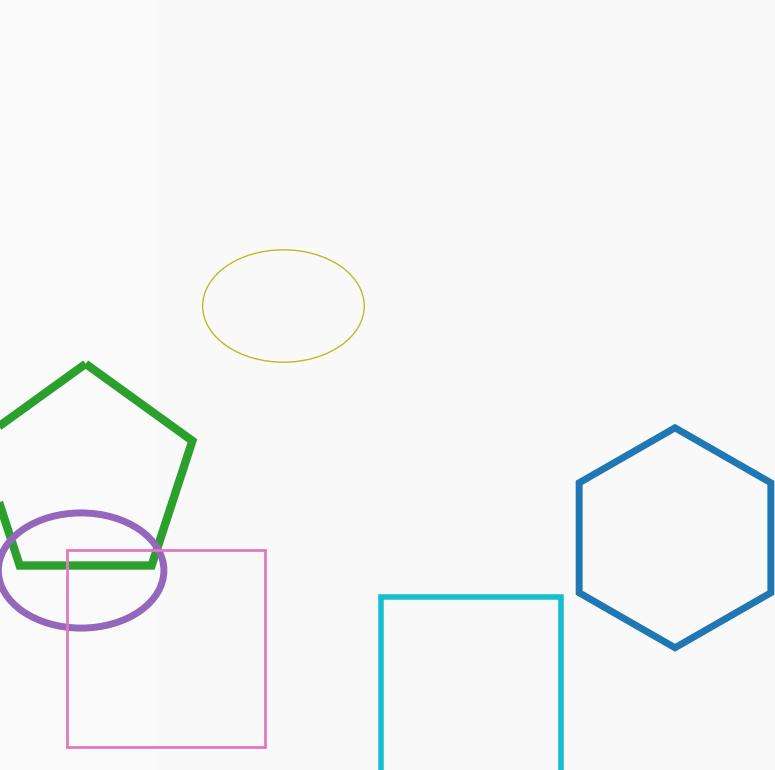[{"shape": "hexagon", "thickness": 2.5, "radius": 0.71, "center": [0.871, 0.302]}, {"shape": "pentagon", "thickness": 3, "radius": 0.72, "center": [0.111, 0.383]}, {"shape": "oval", "thickness": 2.5, "radius": 0.53, "center": [0.105, 0.259]}, {"shape": "square", "thickness": 1, "radius": 0.64, "center": [0.214, 0.157]}, {"shape": "oval", "thickness": 0.5, "radius": 0.52, "center": [0.366, 0.603]}, {"shape": "square", "thickness": 2, "radius": 0.58, "center": [0.608, 0.109]}]